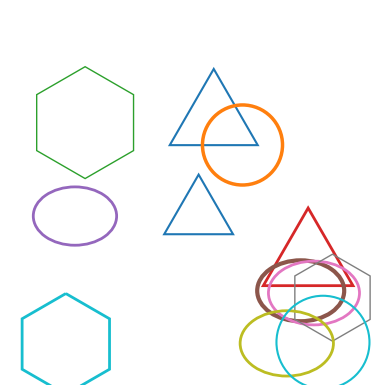[{"shape": "triangle", "thickness": 1.5, "radius": 0.66, "center": [0.555, 0.689]}, {"shape": "triangle", "thickness": 1.5, "radius": 0.52, "center": [0.516, 0.443]}, {"shape": "circle", "thickness": 2.5, "radius": 0.52, "center": [0.63, 0.623]}, {"shape": "hexagon", "thickness": 1, "radius": 0.73, "center": [0.221, 0.681]}, {"shape": "triangle", "thickness": 2, "radius": 0.67, "center": [0.8, 0.325]}, {"shape": "oval", "thickness": 2, "radius": 0.54, "center": [0.195, 0.439]}, {"shape": "oval", "thickness": 3, "radius": 0.56, "center": [0.781, 0.245]}, {"shape": "oval", "thickness": 2, "radius": 0.59, "center": [0.815, 0.239]}, {"shape": "hexagon", "thickness": 1, "radius": 0.56, "center": [0.864, 0.227]}, {"shape": "oval", "thickness": 2, "radius": 0.61, "center": [0.745, 0.108]}, {"shape": "circle", "thickness": 1.5, "radius": 0.6, "center": [0.839, 0.111]}, {"shape": "hexagon", "thickness": 2, "radius": 0.66, "center": [0.171, 0.106]}]